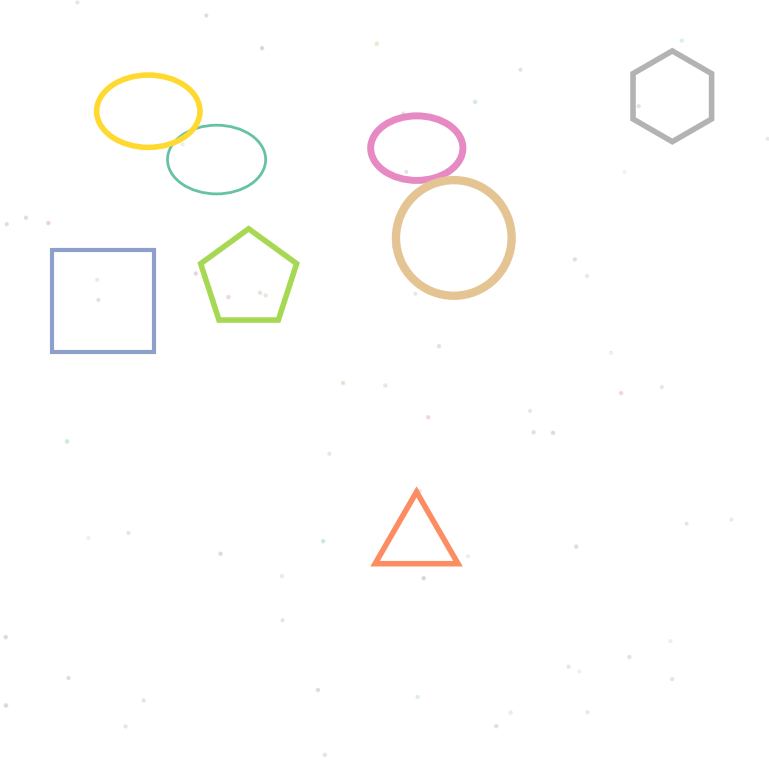[{"shape": "oval", "thickness": 1, "radius": 0.32, "center": [0.281, 0.793]}, {"shape": "triangle", "thickness": 2, "radius": 0.31, "center": [0.541, 0.299]}, {"shape": "square", "thickness": 1.5, "radius": 0.33, "center": [0.133, 0.609]}, {"shape": "oval", "thickness": 2.5, "radius": 0.3, "center": [0.541, 0.808]}, {"shape": "pentagon", "thickness": 2, "radius": 0.33, "center": [0.323, 0.637]}, {"shape": "oval", "thickness": 2, "radius": 0.34, "center": [0.193, 0.856]}, {"shape": "circle", "thickness": 3, "radius": 0.38, "center": [0.589, 0.691]}, {"shape": "hexagon", "thickness": 2, "radius": 0.29, "center": [0.873, 0.875]}]